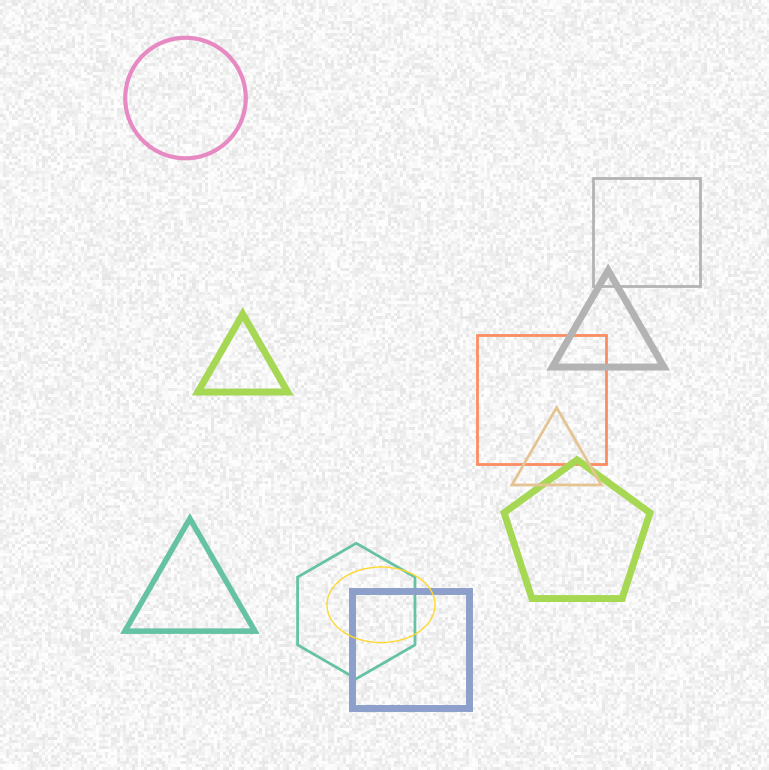[{"shape": "triangle", "thickness": 2, "radius": 0.49, "center": [0.247, 0.229]}, {"shape": "hexagon", "thickness": 1, "radius": 0.44, "center": [0.463, 0.206]}, {"shape": "square", "thickness": 1, "radius": 0.42, "center": [0.703, 0.481]}, {"shape": "square", "thickness": 2.5, "radius": 0.38, "center": [0.533, 0.157]}, {"shape": "circle", "thickness": 1.5, "radius": 0.39, "center": [0.241, 0.873]}, {"shape": "pentagon", "thickness": 2.5, "radius": 0.5, "center": [0.749, 0.303]}, {"shape": "triangle", "thickness": 2.5, "radius": 0.34, "center": [0.315, 0.525]}, {"shape": "oval", "thickness": 0.5, "radius": 0.35, "center": [0.495, 0.215]}, {"shape": "triangle", "thickness": 1, "radius": 0.34, "center": [0.723, 0.404]}, {"shape": "triangle", "thickness": 2.5, "radius": 0.42, "center": [0.79, 0.565]}, {"shape": "square", "thickness": 1, "radius": 0.35, "center": [0.84, 0.699]}]